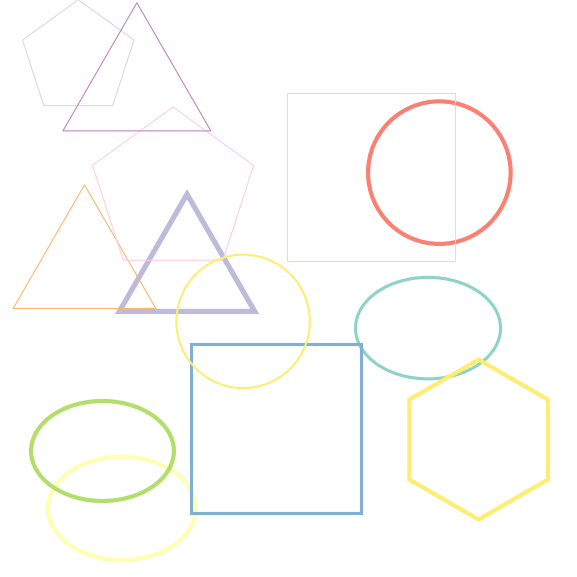[{"shape": "oval", "thickness": 1.5, "radius": 0.63, "center": [0.741, 0.431]}, {"shape": "oval", "thickness": 2, "radius": 0.64, "center": [0.211, 0.119]}, {"shape": "triangle", "thickness": 2.5, "radius": 0.68, "center": [0.324, 0.528]}, {"shape": "circle", "thickness": 2, "radius": 0.62, "center": [0.761, 0.7]}, {"shape": "square", "thickness": 1.5, "radius": 0.74, "center": [0.477, 0.257]}, {"shape": "triangle", "thickness": 0.5, "radius": 0.71, "center": [0.146, 0.536]}, {"shape": "oval", "thickness": 2, "radius": 0.62, "center": [0.177, 0.218]}, {"shape": "pentagon", "thickness": 0.5, "radius": 0.73, "center": [0.3, 0.667]}, {"shape": "pentagon", "thickness": 0.5, "radius": 0.51, "center": [0.135, 0.898]}, {"shape": "triangle", "thickness": 0.5, "radius": 0.74, "center": [0.237, 0.846]}, {"shape": "square", "thickness": 0.5, "radius": 0.73, "center": [0.642, 0.693]}, {"shape": "hexagon", "thickness": 2, "radius": 0.69, "center": [0.829, 0.238]}, {"shape": "circle", "thickness": 1, "radius": 0.58, "center": [0.421, 0.443]}]